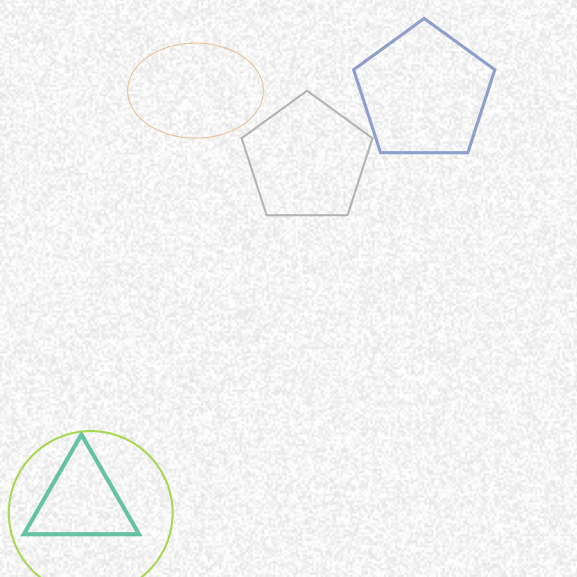[{"shape": "triangle", "thickness": 2, "radius": 0.58, "center": [0.141, 0.132]}, {"shape": "pentagon", "thickness": 1.5, "radius": 0.64, "center": [0.735, 0.839]}, {"shape": "circle", "thickness": 1, "radius": 0.71, "center": [0.157, 0.111]}, {"shape": "oval", "thickness": 0.5, "radius": 0.59, "center": [0.339, 0.842]}, {"shape": "pentagon", "thickness": 1, "radius": 0.6, "center": [0.532, 0.723]}]